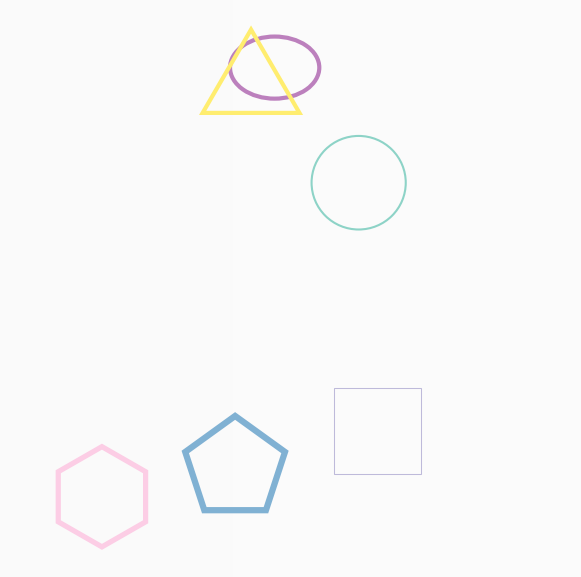[{"shape": "circle", "thickness": 1, "radius": 0.41, "center": [0.617, 0.683]}, {"shape": "square", "thickness": 0.5, "radius": 0.37, "center": [0.649, 0.253]}, {"shape": "pentagon", "thickness": 3, "radius": 0.45, "center": [0.404, 0.189]}, {"shape": "hexagon", "thickness": 2.5, "radius": 0.43, "center": [0.175, 0.139]}, {"shape": "oval", "thickness": 2, "radius": 0.38, "center": [0.473, 0.882]}, {"shape": "triangle", "thickness": 2, "radius": 0.48, "center": [0.432, 0.852]}]